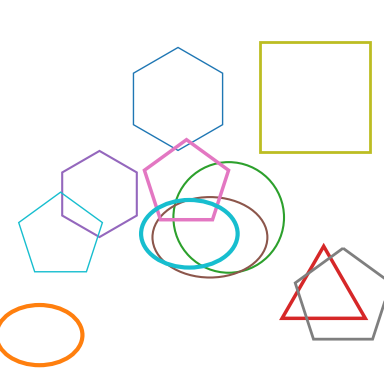[{"shape": "hexagon", "thickness": 1, "radius": 0.67, "center": [0.462, 0.743]}, {"shape": "oval", "thickness": 3, "radius": 0.56, "center": [0.102, 0.13]}, {"shape": "circle", "thickness": 1.5, "radius": 0.72, "center": [0.594, 0.435]}, {"shape": "triangle", "thickness": 2.5, "radius": 0.62, "center": [0.841, 0.236]}, {"shape": "hexagon", "thickness": 1.5, "radius": 0.56, "center": [0.258, 0.496]}, {"shape": "oval", "thickness": 1.5, "radius": 0.75, "center": [0.545, 0.384]}, {"shape": "pentagon", "thickness": 2.5, "radius": 0.57, "center": [0.484, 0.522]}, {"shape": "pentagon", "thickness": 2, "radius": 0.65, "center": [0.891, 0.225]}, {"shape": "square", "thickness": 2, "radius": 0.72, "center": [0.818, 0.748]}, {"shape": "oval", "thickness": 3, "radius": 0.63, "center": [0.492, 0.393]}, {"shape": "pentagon", "thickness": 1, "radius": 0.57, "center": [0.157, 0.387]}]